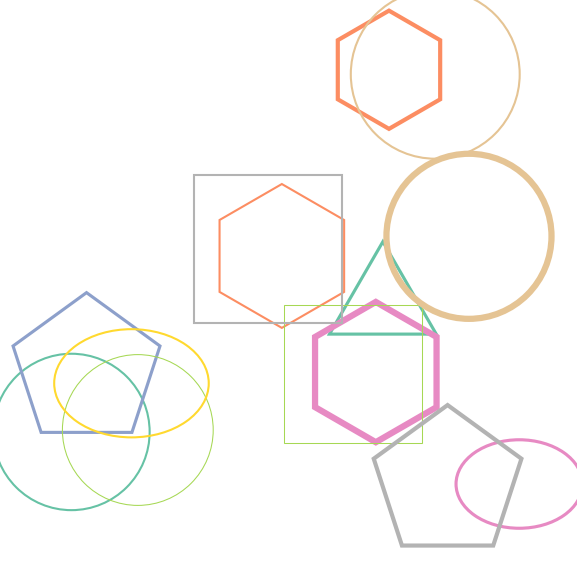[{"shape": "circle", "thickness": 1, "radius": 0.68, "center": [0.124, 0.251]}, {"shape": "triangle", "thickness": 1.5, "radius": 0.53, "center": [0.663, 0.474]}, {"shape": "hexagon", "thickness": 2, "radius": 0.51, "center": [0.674, 0.878]}, {"shape": "hexagon", "thickness": 1, "radius": 0.62, "center": [0.488, 0.556]}, {"shape": "pentagon", "thickness": 1.5, "radius": 0.67, "center": [0.15, 0.359]}, {"shape": "oval", "thickness": 1.5, "radius": 0.55, "center": [0.899, 0.161]}, {"shape": "hexagon", "thickness": 3, "radius": 0.61, "center": [0.651, 0.355]}, {"shape": "circle", "thickness": 0.5, "radius": 0.65, "center": [0.239, 0.255]}, {"shape": "square", "thickness": 0.5, "radius": 0.6, "center": [0.611, 0.351]}, {"shape": "oval", "thickness": 1, "radius": 0.67, "center": [0.228, 0.335]}, {"shape": "circle", "thickness": 3, "radius": 0.71, "center": [0.812, 0.59]}, {"shape": "circle", "thickness": 1, "radius": 0.73, "center": [0.754, 0.871]}, {"shape": "square", "thickness": 1, "radius": 0.64, "center": [0.464, 0.568]}, {"shape": "pentagon", "thickness": 2, "radius": 0.67, "center": [0.775, 0.163]}]